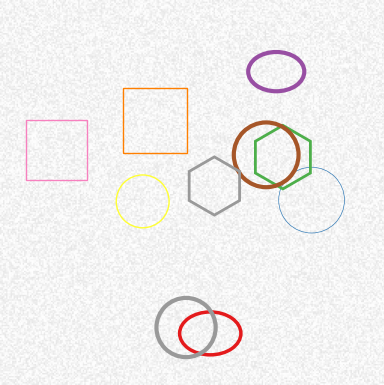[{"shape": "oval", "thickness": 2.5, "radius": 0.4, "center": [0.546, 0.134]}, {"shape": "circle", "thickness": 0.5, "radius": 0.43, "center": [0.809, 0.48]}, {"shape": "hexagon", "thickness": 2, "radius": 0.41, "center": [0.735, 0.592]}, {"shape": "oval", "thickness": 3, "radius": 0.36, "center": [0.718, 0.814]}, {"shape": "square", "thickness": 1, "radius": 0.42, "center": [0.403, 0.686]}, {"shape": "circle", "thickness": 1, "radius": 0.34, "center": [0.371, 0.477]}, {"shape": "circle", "thickness": 3, "radius": 0.42, "center": [0.691, 0.598]}, {"shape": "square", "thickness": 1, "radius": 0.39, "center": [0.148, 0.61]}, {"shape": "circle", "thickness": 3, "radius": 0.38, "center": [0.483, 0.149]}, {"shape": "hexagon", "thickness": 2, "radius": 0.38, "center": [0.557, 0.517]}]